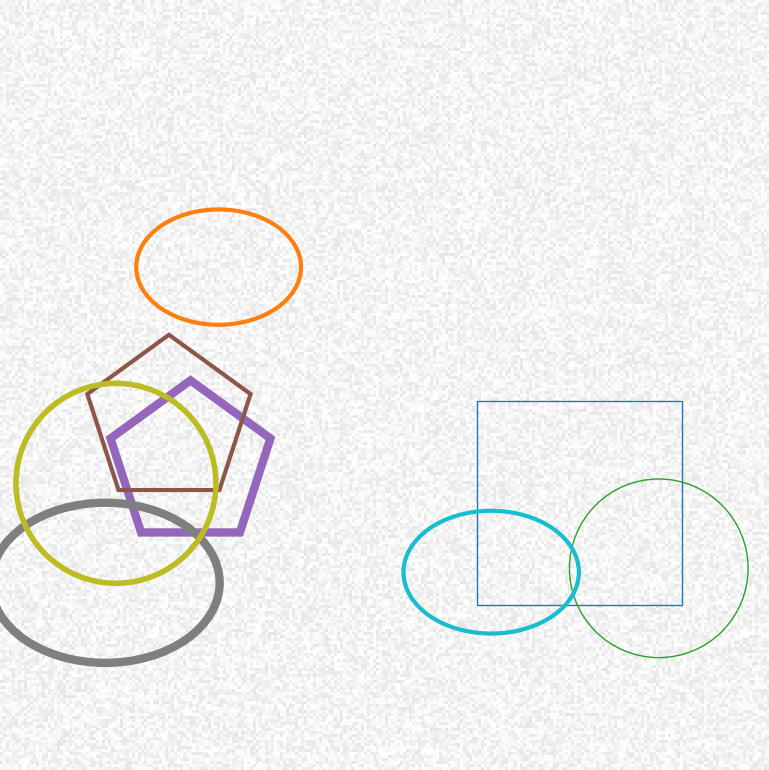[{"shape": "square", "thickness": 0.5, "radius": 0.66, "center": [0.753, 0.347]}, {"shape": "oval", "thickness": 1.5, "radius": 0.54, "center": [0.284, 0.653]}, {"shape": "circle", "thickness": 0.5, "radius": 0.58, "center": [0.856, 0.262]}, {"shape": "pentagon", "thickness": 3, "radius": 0.55, "center": [0.247, 0.397]}, {"shape": "pentagon", "thickness": 1.5, "radius": 0.56, "center": [0.219, 0.454]}, {"shape": "oval", "thickness": 3, "radius": 0.74, "center": [0.137, 0.243]}, {"shape": "circle", "thickness": 2, "radius": 0.65, "center": [0.151, 0.372]}, {"shape": "oval", "thickness": 1.5, "radius": 0.57, "center": [0.638, 0.257]}]